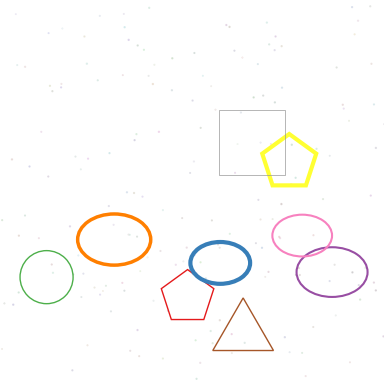[{"shape": "pentagon", "thickness": 1, "radius": 0.36, "center": [0.487, 0.228]}, {"shape": "oval", "thickness": 3, "radius": 0.39, "center": [0.572, 0.317]}, {"shape": "circle", "thickness": 1, "radius": 0.34, "center": [0.121, 0.28]}, {"shape": "oval", "thickness": 1.5, "radius": 0.46, "center": [0.863, 0.293]}, {"shape": "oval", "thickness": 2.5, "radius": 0.47, "center": [0.297, 0.378]}, {"shape": "pentagon", "thickness": 3, "radius": 0.37, "center": [0.751, 0.578]}, {"shape": "triangle", "thickness": 1, "radius": 0.46, "center": [0.631, 0.135]}, {"shape": "oval", "thickness": 1.5, "radius": 0.39, "center": [0.785, 0.388]}, {"shape": "square", "thickness": 0.5, "radius": 0.42, "center": [0.655, 0.63]}]